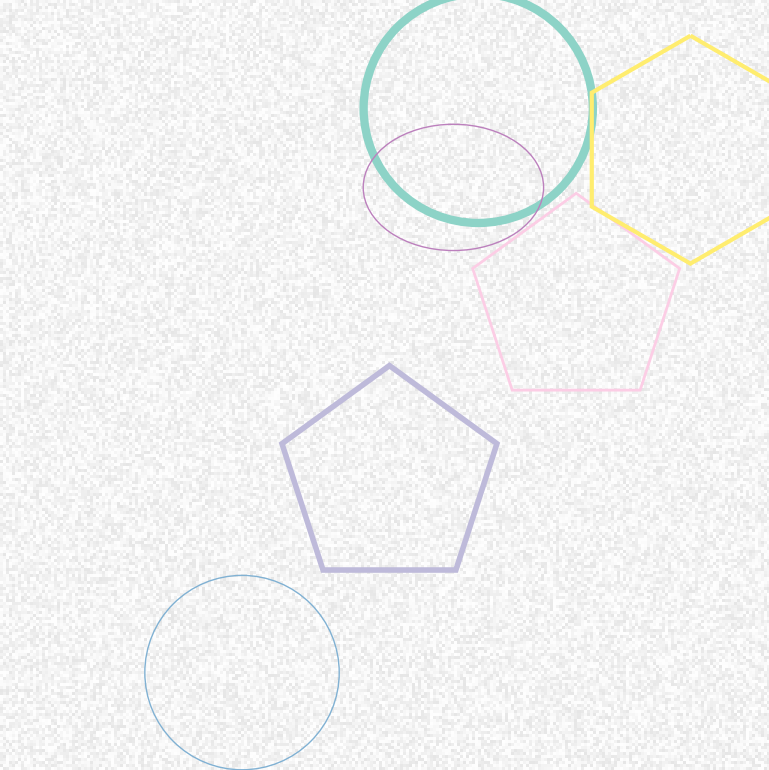[{"shape": "circle", "thickness": 3, "radius": 0.74, "center": [0.621, 0.859]}, {"shape": "pentagon", "thickness": 2, "radius": 0.73, "center": [0.506, 0.378]}, {"shape": "circle", "thickness": 0.5, "radius": 0.63, "center": [0.314, 0.127]}, {"shape": "pentagon", "thickness": 1, "radius": 0.71, "center": [0.748, 0.608]}, {"shape": "oval", "thickness": 0.5, "radius": 0.59, "center": [0.589, 0.757]}, {"shape": "hexagon", "thickness": 1.5, "radius": 0.74, "center": [0.897, 0.806]}]